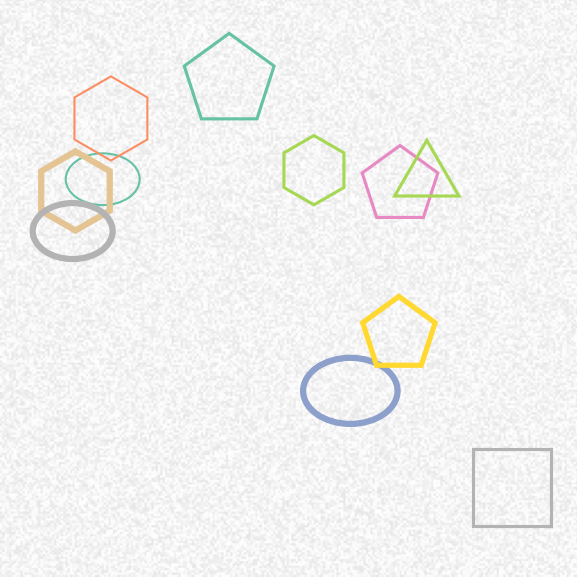[{"shape": "oval", "thickness": 1, "radius": 0.32, "center": [0.178, 0.689]}, {"shape": "pentagon", "thickness": 1.5, "radius": 0.41, "center": [0.397, 0.859]}, {"shape": "hexagon", "thickness": 1, "radius": 0.36, "center": [0.192, 0.794]}, {"shape": "oval", "thickness": 3, "radius": 0.41, "center": [0.607, 0.322]}, {"shape": "pentagon", "thickness": 1.5, "radius": 0.34, "center": [0.693, 0.678]}, {"shape": "triangle", "thickness": 1.5, "radius": 0.32, "center": [0.739, 0.692]}, {"shape": "hexagon", "thickness": 1.5, "radius": 0.3, "center": [0.544, 0.704]}, {"shape": "pentagon", "thickness": 2.5, "radius": 0.33, "center": [0.691, 0.42]}, {"shape": "hexagon", "thickness": 3, "radius": 0.34, "center": [0.131, 0.668]}, {"shape": "square", "thickness": 1.5, "radius": 0.34, "center": [0.887, 0.155]}, {"shape": "oval", "thickness": 3, "radius": 0.35, "center": [0.126, 0.599]}]